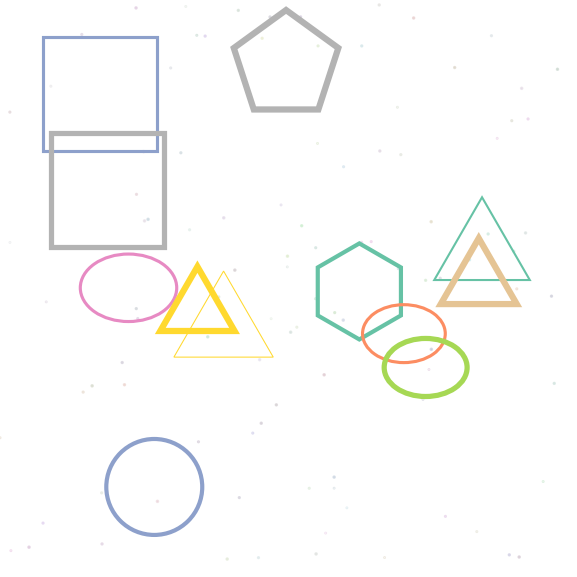[{"shape": "triangle", "thickness": 1, "radius": 0.48, "center": [0.835, 0.562]}, {"shape": "hexagon", "thickness": 2, "radius": 0.42, "center": [0.622, 0.494]}, {"shape": "oval", "thickness": 1.5, "radius": 0.36, "center": [0.699, 0.421]}, {"shape": "circle", "thickness": 2, "radius": 0.42, "center": [0.267, 0.156]}, {"shape": "square", "thickness": 1.5, "radius": 0.49, "center": [0.173, 0.836]}, {"shape": "oval", "thickness": 1.5, "radius": 0.42, "center": [0.223, 0.501]}, {"shape": "oval", "thickness": 2.5, "radius": 0.36, "center": [0.737, 0.363]}, {"shape": "triangle", "thickness": 0.5, "radius": 0.5, "center": [0.387, 0.43]}, {"shape": "triangle", "thickness": 3, "radius": 0.37, "center": [0.342, 0.463]}, {"shape": "triangle", "thickness": 3, "radius": 0.38, "center": [0.829, 0.511]}, {"shape": "square", "thickness": 2.5, "radius": 0.49, "center": [0.186, 0.67]}, {"shape": "pentagon", "thickness": 3, "radius": 0.48, "center": [0.495, 0.887]}]